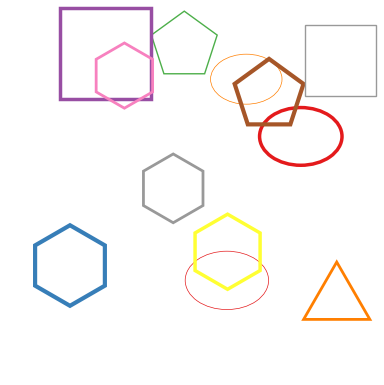[{"shape": "oval", "thickness": 0.5, "radius": 0.54, "center": [0.589, 0.272]}, {"shape": "oval", "thickness": 2.5, "radius": 0.54, "center": [0.781, 0.646]}, {"shape": "hexagon", "thickness": 3, "radius": 0.52, "center": [0.182, 0.31]}, {"shape": "pentagon", "thickness": 1, "radius": 0.45, "center": [0.479, 0.881]}, {"shape": "square", "thickness": 2.5, "radius": 0.59, "center": [0.274, 0.861]}, {"shape": "oval", "thickness": 0.5, "radius": 0.46, "center": [0.64, 0.794]}, {"shape": "triangle", "thickness": 2, "radius": 0.5, "center": [0.875, 0.22]}, {"shape": "hexagon", "thickness": 2.5, "radius": 0.49, "center": [0.591, 0.346]}, {"shape": "pentagon", "thickness": 3, "radius": 0.47, "center": [0.699, 0.753]}, {"shape": "hexagon", "thickness": 2, "radius": 0.42, "center": [0.323, 0.804]}, {"shape": "hexagon", "thickness": 2, "radius": 0.45, "center": [0.45, 0.511]}, {"shape": "square", "thickness": 1, "radius": 0.46, "center": [0.885, 0.843]}]